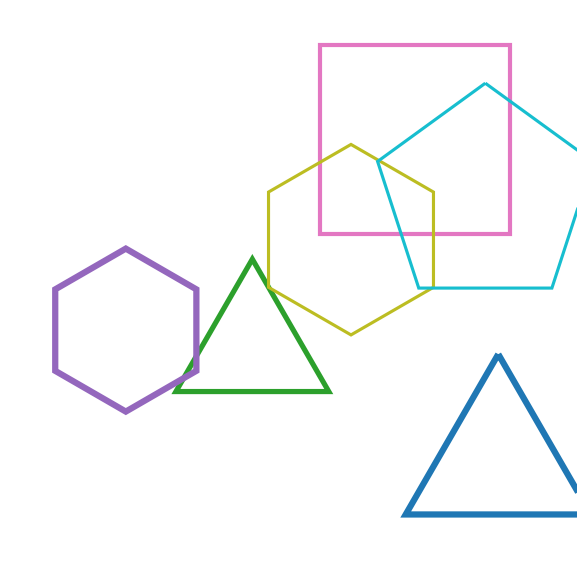[{"shape": "triangle", "thickness": 3, "radius": 0.93, "center": [0.863, 0.201]}, {"shape": "triangle", "thickness": 2.5, "radius": 0.76, "center": [0.437, 0.398]}, {"shape": "hexagon", "thickness": 3, "radius": 0.71, "center": [0.218, 0.428]}, {"shape": "square", "thickness": 2, "radius": 0.82, "center": [0.718, 0.758]}, {"shape": "hexagon", "thickness": 1.5, "radius": 0.82, "center": [0.608, 0.584]}, {"shape": "pentagon", "thickness": 1.5, "radius": 0.98, "center": [0.84, 0.659]}]